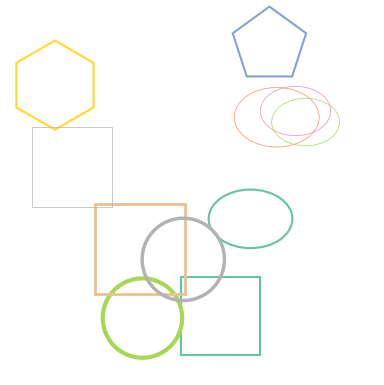[{"shape": "square", "thickness": 1.5, "radius": 0.51, "center": [0.573, 0.179]}, {"shape": "oval", "thickness": 1.5, "radius": 0.54, "center": [0.651, 0.432]}, {"shape": "oval", "thickness": 0.5, "radius": 0.55, "center": [0.719, 0.695]}, {"shape": "pentagon", "thickness": 1.5, "radius": 0.5, "center": [0.7, 0.883]}, {"shape": "oval", "thickness": 0.5, "radius": 0.46, "center": [0.768, 0.712]}, {"shape": "oval", "thickness": 0.5, "radius": 0.44, "center": [0.794, 0.683]}, {"shape": "circle", "thickness": 3, "radius": 0.52, "center": [0.37, 0.174]}, {"shape": "hexagon", "thickness": 1.5, "radius": 0.58, "center": [0.143, 0.779]}, {"shape": "square", "thickness": 2, "radius": 0.59, "center": [0.363, 0.352]}, {"shape": "circle", "thickness": 2.5, "radius": 0.53, "center": [0.476, 0.326]}, {"shape": "square", "thickness": 0.5, "radius": 0.52, "center": [0.187, 0.567]}]